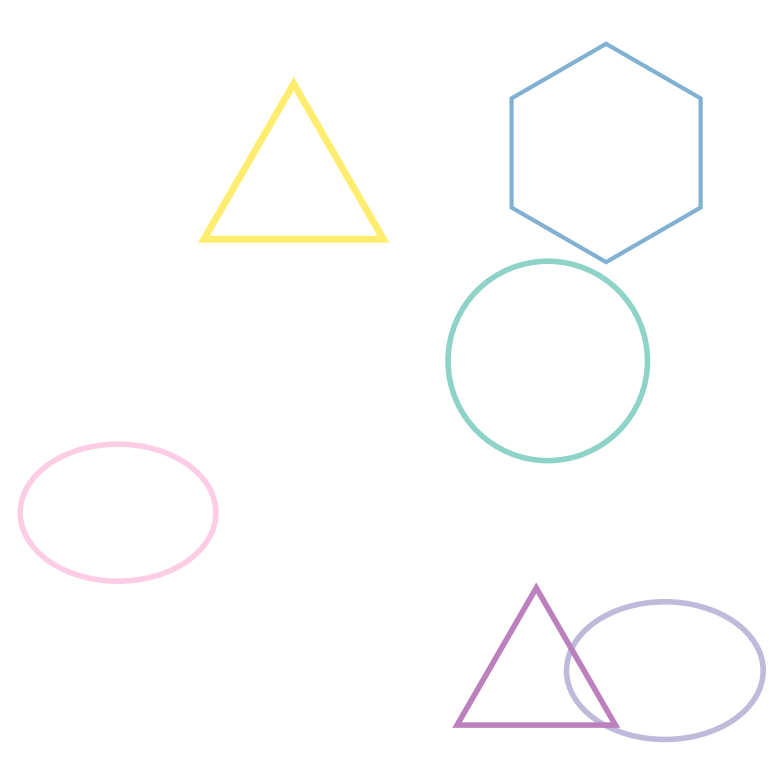[{"shape": "circle", "thickness": 2, "radius": 0.65, "center": [0.711, 0.531]}, {"shape": "oval", "thickness": 2, "radius": 0.64, "center": [0.863, 0.129]}, {"shape": "hexagon", "thickness": 1.5, "radius": 0.71, "center": [0.787, 0.801]}, {"shape": "oval", "thickness": 2, "radius": 0.64, "center": [0.153, 0.334]}, {"shape": "triangle", "thickness": 2, "radius": 0.59, "center": [0.696, 0.118]}, {"shape": "triangle", "thickness": 2.5, "radius": 0.67, "center": [0.381, 0.757]}]